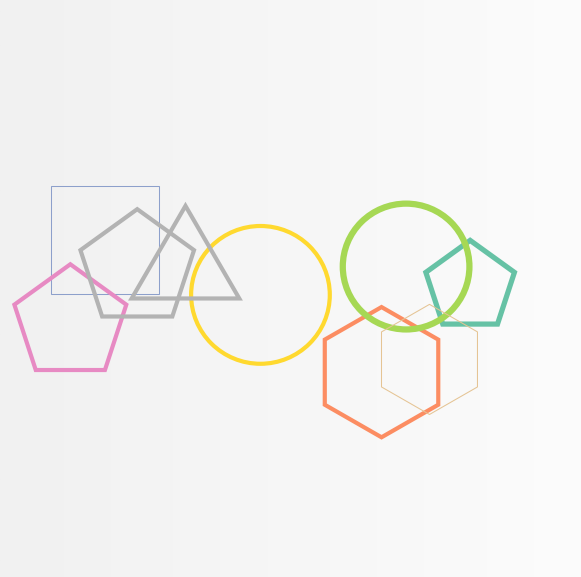[{"shape": "pentagon", "thickness": 2.5, "radius": 0.4, "center": [0.809, 0.503]}, {"shape": "hexagon", "thickness": 2, "radius": 0.56, "center": [0.656, 0.355]}, {"shape": "square", "thickness": 0.5, "radius": 0.47, "center": [0.18, 0.584]}, {"shape": "pentagon", "thickness": 2, "radius": 0.51, "center": [0.121, 0.44]}, {"shape": "circle", "thickness": 3, "radius": 0.54, "center": [0.699, 0.538]}, {"shape": "circle", "thickness": 2, "radius": 0.6, "center": [0.448, 0.489]}, {"shape": "hexagon", "thickness": 0.5, "radius": 0.48, "center": [0.739, 0.377]}, {"shape": "pentagon", "thickness": 2, "radius": 0.51, "center": [0.236, 0.534]}, {"shape": "triangle", "thickness": 2, "radius": 0.53, "center": [0.319, 0.536]}]